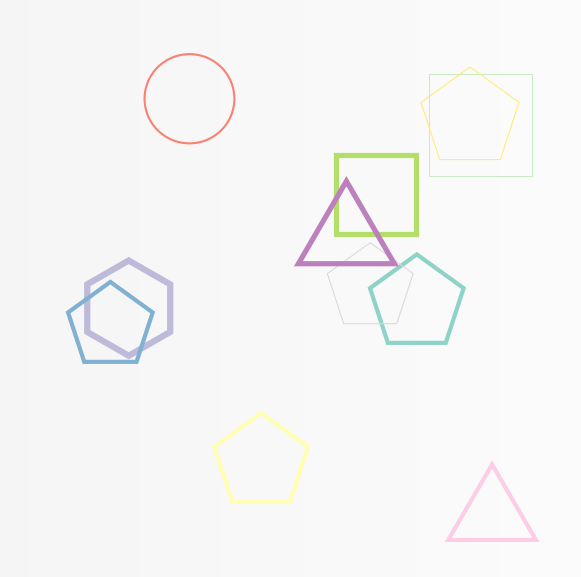[{"shape": "pentagon", "thickness": 2, "radius": 0.42, "center": [0.717, 0.474]}, {"shape": "pentagon", "thickness": 2, "radius": 0.42, "center": [0.449, 0.199]}, {"shape": "hexagon", "thickness": 3, "radius": 0.41, "center": [0.221, 0.466]}, {"shape": "circle", "thickness": 1, "radius": 0.39, "center": [0.326, 0.828]}, {"shape": "pentagon", "thickness": 2, "radius": 0.38, "center": [0.19, 0.434]}, {"shape": "square", "thickness": 2.5, "radius": 0.34, "center": [0.647, 0.663]}, {"shape": "triangle", "thickness": 2, "radius": 0.44, "center": [0.847, 0.108]}, {"shape": "pentagon", "thickness": 0.5, "radius": 0.39, "center": [0.637, 0.501]}, {"shape": "triangle", "thickness": 2.5, "radius": 0.48, "center": [0.596, 0.59]}, {"shape": "square", "thickness": 0.5, "radius": 0.44, "center": [0.827, 0.782]}, {"shape": "pentagon", "thickness": 0.5, "radius": 0.44, "center": [0.809, 0.795]}]